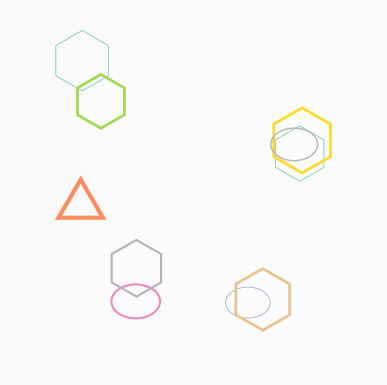[{"shape": "hexagon", "thickness": 0.5, "radius": 0.39, "center": [0.212, 0.842]}, {"shape": "hexagon", "thickness": 0.5, "radius": 0.36, "center": [0.774, 0.601]}, {"shape": "triangle", "thickness": 3, "radius": 0.33, "center": [0.208, 0.468]}, {"shape": "oval", "thickness": 0.5, "radius": 0.29, "center": [0.64, 0.214]}, {"shape": "oval", "thickness": 1.5, "radius": 0.31, "center": [0.35, 0.217]}, {"shape": "hexagon", "thickness": 2, "radius": 0.35, "center": [0.26, 0.737]}, {"shape": "hexagon", "thickness": 2, "radius": 0.42, "center": [0.78, 0.635]}, {"shape": "hexagon", "thickness": 2, "radius": 0.4, "center": [0.678, 0.222]}, {"shape": "oval", "thickness": 1, "radius": 0.3, "center": [0.759, 0.625]}, {"shape": "hexagon", "thickness": 1.5, "radius": 0.37, "center": [0.352, 0.303]}]